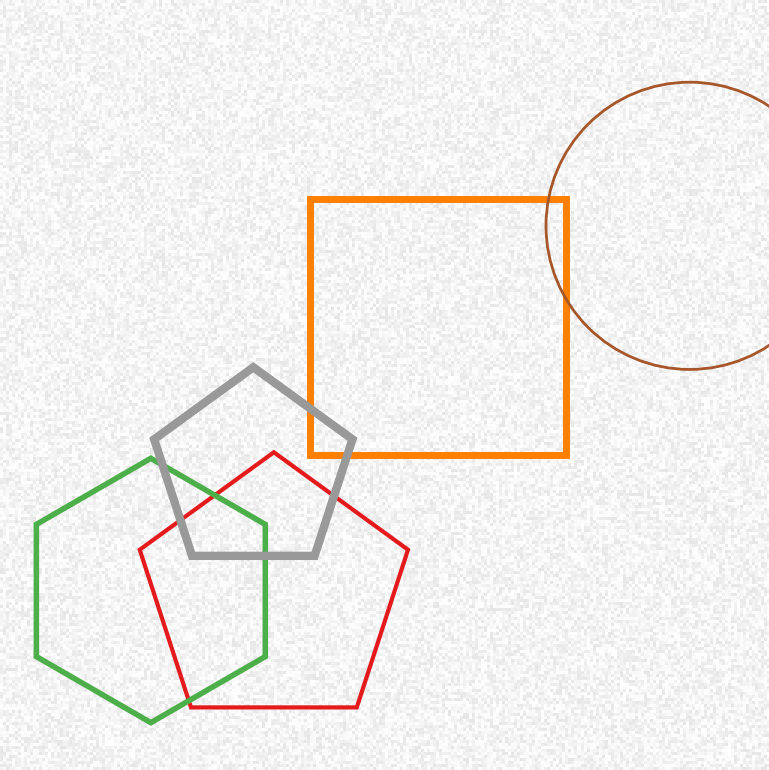[{"shape": "pentagon", "thickness": 1.5, "radius": 0.92, "center": [0.356, 0.229]}, {"shape": "hexagon", "thickness": 2, "radius": 0.86, "center": [0.196, 0.233]}, {"shape": "square", "thickness": 2.5, "radius": 0.83, "center": [0.569, 0.575]}, {"shape": "circle", "thickness": 1, "radius": 0.93, "center": [0.896, 0.707]}, {"shape": "pentagon", "thickness": 3, "radius": 0.68, "center": [0.329, 0.388]}]